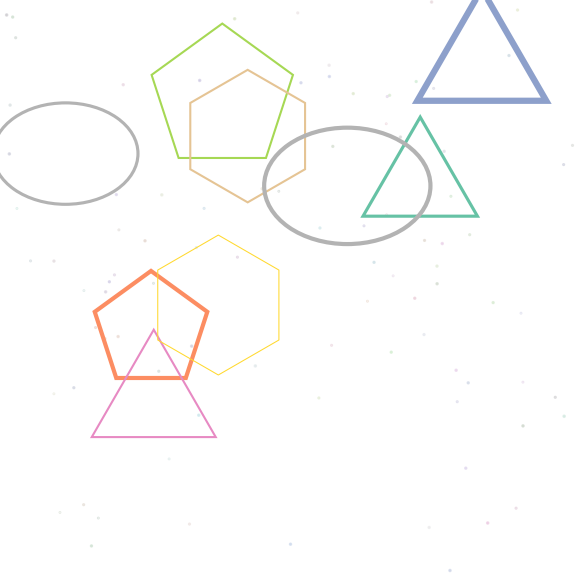[{"shape": "triangle", "thickness": 1.5, "radius": 0.57, "center": [0.728, 0.682]}, {"shape": "pentagon", "thickness": 2, "radius": 0.51, "center": [0.262, 0.428]}, {"shape": "triangle", "thickness": 3, "radius": 0.64, "center": [0.834, 0.889]}, {"shape": "triangle", "thickness": 1, "radius": 0.62, "center": [0.266, 0.304]}, {"shape": "pentagon", "thickness": 1, "radius": 0.64, "center": [0.385, 0.83]}, {"shape": "hexagon", "thickness": 0.5, "radius": 0.61, "center": [0.378, 0.471]}, {"shape": "hexagon", "thickness": 1, "radius": 0.57, "center": [0.429, 0.763]}, {"shape": "oval", "thickness": 1.5, "radius": 0.63, "center": [0.113, 0.733]}, {"shape": "oval", "thickness": 2, "radius": 0.72, "center": [0.601, 0.677]}]